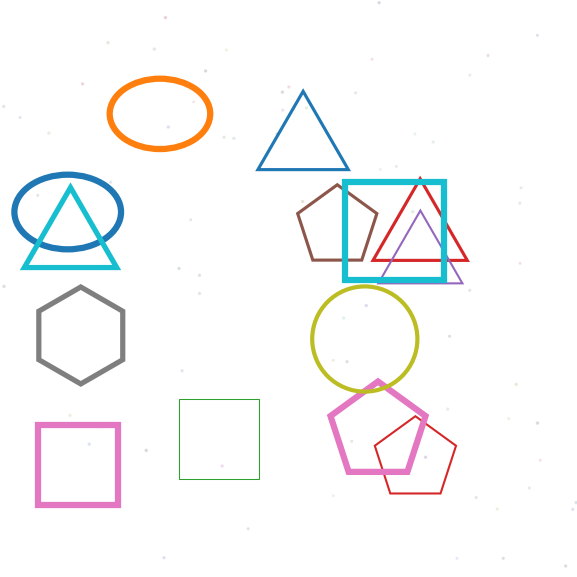[{"shape": "triangle", "thickness": 1.5, "radius": 0.45, "center": [0.525, 0.751]}, {"shape": "oval", "thickness": 3, "radius": 0.46, "center": [0.117, 0.632]}, {"shape": "oval", "thickness": 3, "radius": 0.44, "center": [0.277, 0.802]}, {"shape": "square", "thickness": 0.5, "radius": 0.35, "center": [0.38, 0.239]}, {"shape": "pentagon", "thickness": 1, "radius": 0.37, "center": [0.719, 0.204]}, {"shape": "triangle", "thickness": 1.5, "radius": 0.47, "center": [0.728, 0.595]}, {"shape": "triangle", "thickness": 1, "radius": 0.42, "center": [0.728, 0.55]}, {"shape": "pentagon", "thickness": 1.5, "radius": 0.36, "center": [0.584, 0.607]}, {"shape": "pentagon", "thickness": 3, "radius": 0.43, "center": [0.655, 0.252]}, {"shape": "square", "thickness": 3, "radius": 0.35, "center": [0.134, 0.194]}, {"shape": "hexagon", "thickness": 2.5, "radius": 0.42, "center": [0.14, 0.418]}, {"shape": "circle", "thickness": 2, "radius": 0.46, "center": [0.632, 0.412]}, {"shape": "triangle", "thickness": 2.5, "radius": 0.46, "center": [0.122, 0.582]}, {"shape": "square", "thickness": 3, "radius": 0.43, "center": [0.683, 0.599]}]